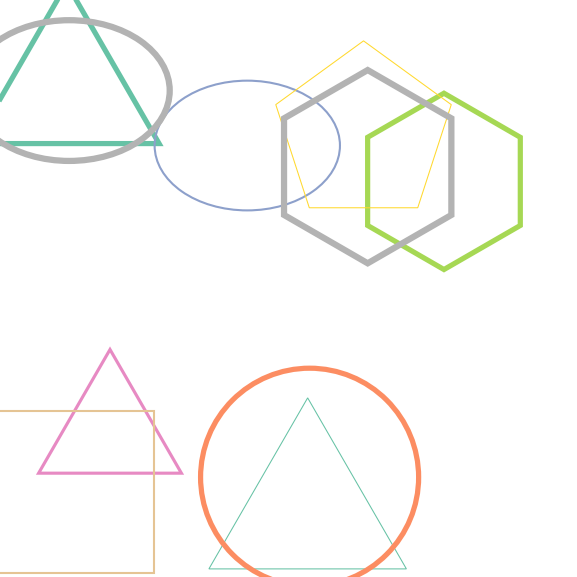[{"shape": "triangle", "thickness": 0.5, "radius": 0.99, "center": [0.533, 0.113]}, {"shape": "triangle", "thickness": 2.5, "radius": 0.92, "center": [0.116, 0.843]}, {"shape": "circle", "thickness": 2.5, "radius": 0.94, "center": [0.536, 0.173]}, {"shape": "oval", "thickness": 1, "radius": 0.8, "center": [0.428, 0.747]}, {"shape": "triangle", "thickness": 1.5, "radius": 0.71, "center": [0.191, 0.251]}, {"shape": "hexagon", "thickness": 2.5, "radius": 0.76, "center": [0.769, 0.685]}, {"shape": "pentagon", "thickness": 0.5, "radius": 0.8, "center": [0.629, 0.769]}, {"shape": "square", "thickness": 1, "radius": 0.7, "center": [0.126, 0.147]}, {"shape": "hexagon", "thickness": 3, "radius": 0.84, "center": [0.637, 0.711]}, {"shape": "oval", "thickness": 3, "radius": 0.87, "center": [0.12, 0.842]}]